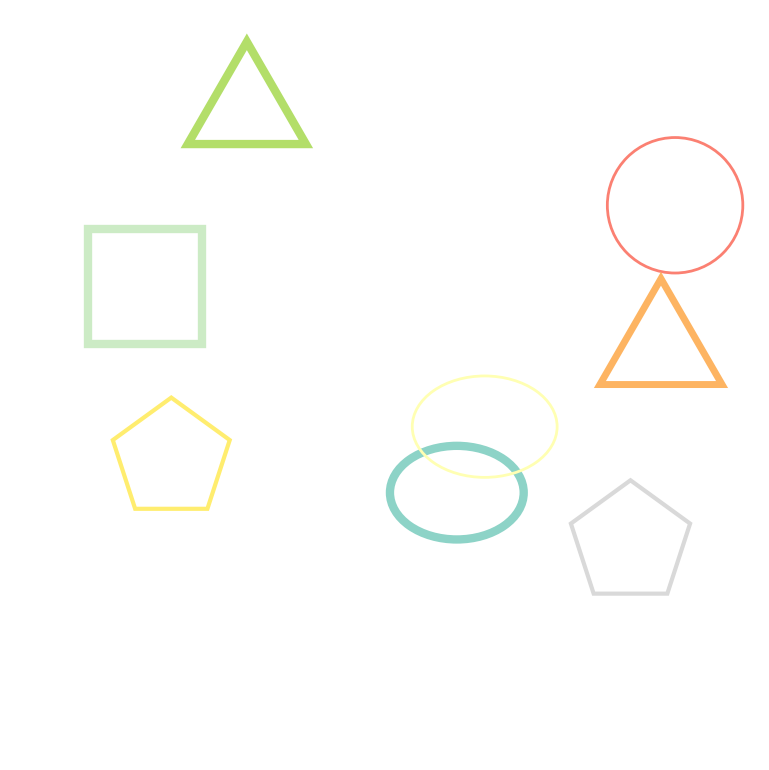[{"shape": "oval", "thickness": 3, "radius": 0.43, "center": [0.593, 0.36]}, {"shape": "oval", "thickness": 1, "radius": 0.47, "center": [0.629, 0.446]}, {"shape": "circle", "thickness": 1, "radius": 0.44, "center": [0.877, 0.733]}, {"shape": "triangle", "thickness": 2.5, "radius": 0.46, "center": [0.858, 0.546]}, {"shape": "triangle", "thickness": 3, "radius": 0.44, "center": [0.321, 0.857]}, {"shape": "pentagon", "thickness": 1.5, "radius": 0.41, "center": [0.819, 0.295]}, {"shape": "square", "thickness": 3, "radius": 0.37, "center": [0.188, 0.628]}, {"shape": "pentagon", "thickness": 1.5, "radius": 0.4, "center": [0.222, 0.404]}]